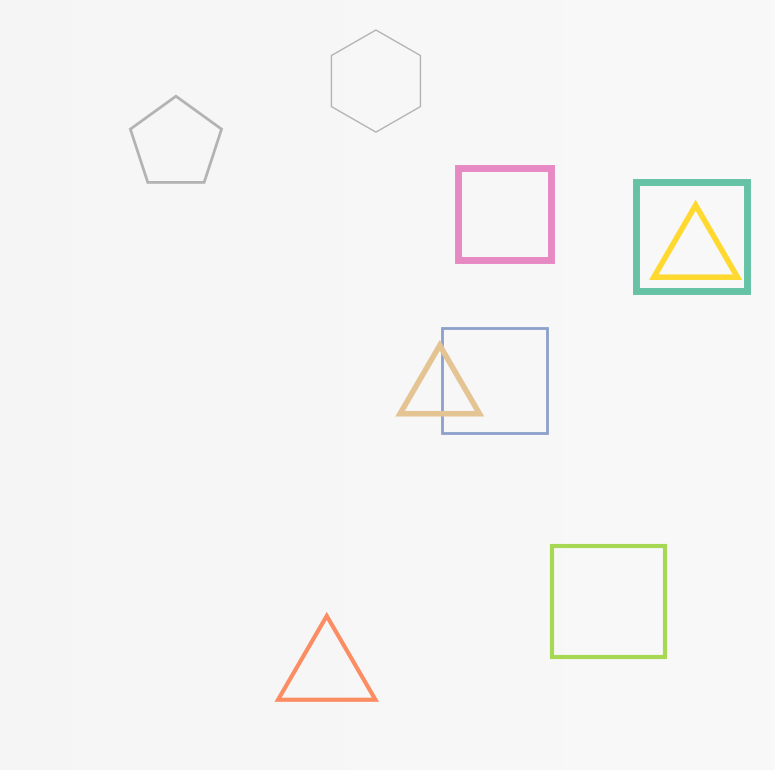[{"shape": "square", "thickness": 2.5, "radius": 0.36, "center": [0.892, 0.693]}, {"shape": "triangle", "thickness": 1.5, "radius": 0.36, "center": [0.422, 0.128]}, {"shape": "square", "thickness": 1, "radius": 0.34, "center": [0.638, 0.506]}, {"shape": "square", "thickness": 2.5, "radius": 0.3, "center": [0.651, 0.722]}, {"shape": "square", "thickness": 1.5, "radius": 0.36, "center": [0.785, 0.219]}, {"shape": "triangle", "thickness": 2, "radius": 0.31, "center": [0.898, 0.671]}, {"shape": "triangle", "thickness": 2, "radius": 0.3, "center": [0.567, 0.492]}, {"shape": "hexagon", "thickness": 0.5, "radius": 0.33, "center": [0.485, 0.895]}, {"shape": "pentagon", "thickness": 1, "radius": 0.31, "center": [0.227, 0.813]}]